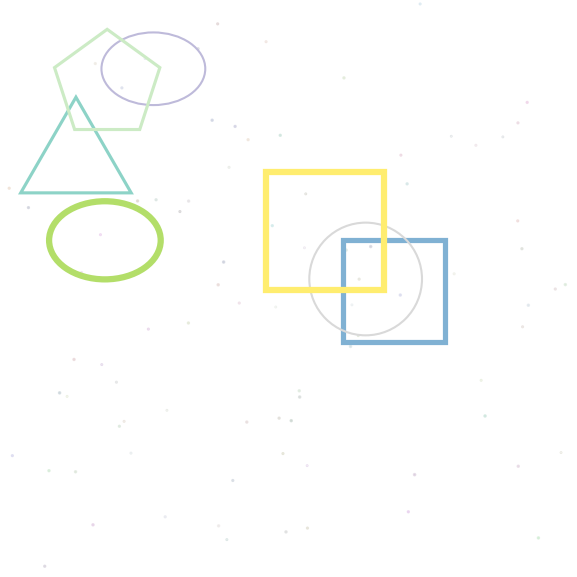[{"shape": "triangle", "thickness": 1.5, "radius": 0.55, "center": [0.132, 0.72]}, {"shape": "oval", "thickness": 1, "radius": 0.45, "center": [0.266, 0.88]}, {"shape": "square", "thickness": 2.5, "radius": 0.44, "center": [0.682, 0.496]}, {"shape": "oval", "thickness": 3, "radius": 0.48, "center": [0.182, 0.583]}, {"shape": "circle", "thickness": 1, "radius": 0.49, "center": [0.633, 0.516]}, {"shape": "pentagon", "thickness": 1.5, "radius": 0.48, "center": [0.186, 0.852]}, {"shape": "square", "thickness": 3, "radius": 0.51, "center": [0.563, 0.6]}]